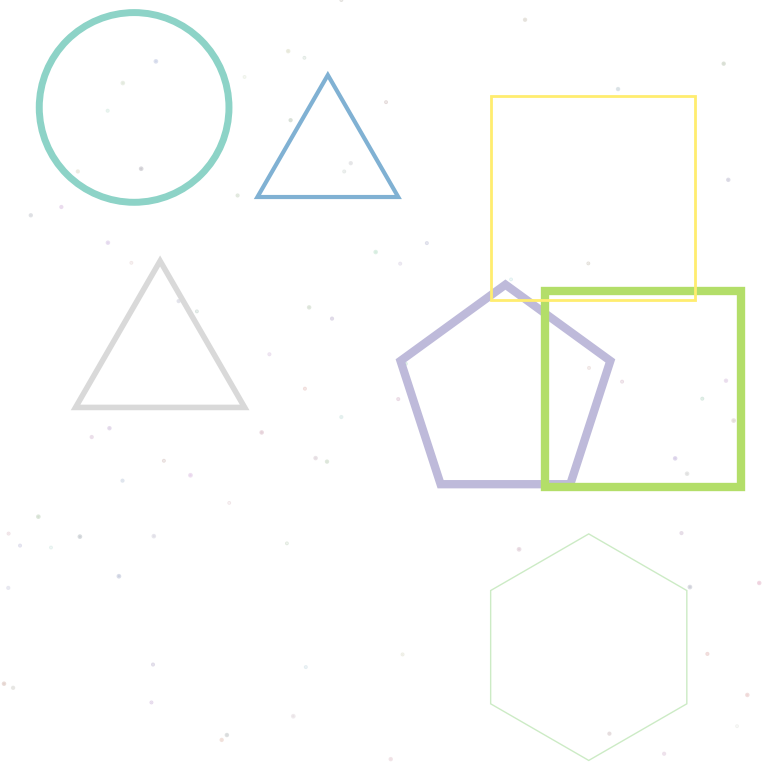[{"shape": "circle", "thickness": 2.5, "radius": 0.62, "center": [0.174, 0.86]}, {"shape": "pentagon", "thickness": 3, "radius": 0.72, "center": [0.656, 0.487]}, {"shape": "triangle", "thickness": 1.5, "radius": 0.53, "center": [0.426, 0.797]}, {"shape": "square", "thickness": 3, "radius": 0.64, "center": [0.835, 0.494]}, {"shape": "triangle", "thickness": 2, "radius": 0.63, "center": [0.208, 0.534]}, {"shape": "hexagon", "thickness": 0.5, "radius": 0.74, "center": [0.765, 0.16]}, {"shape": "square", "thickness": 1, "radius": 0.66, "center": [0.77, 0.743]}]